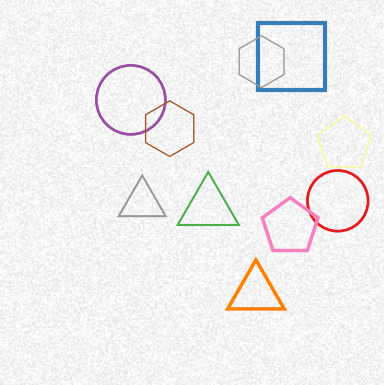[{"shape": "circle", "thickness": 2, "radius": 0.39, "center": [0.877, 0.478]}, {"shape": "square", "thickness": 3, "radius": 0.43, "center": [0.757, 0.853]}, {"shape": "triangle", "thickness": 1.5, "radius": 0.46, "center": [0.541, 0.461]}, {"shape": "circle", "thickness": 2, "radius": 0.45, "center": [0.34, 0.741]}, {"shape": "triangle", "thickness": 2.5, "radius": 0.42, "center": [0.665, 0.24]}, {"shape": "pentagon", "thickness": 0.5, "radius": 0.37, "center": [0.894, 0.626]}, {"shape": "hexagon", "thickness": 1, "radius": 0.36, "center": [0.441, 0.666]}, {"shape": "pentagon", "thickness": 2.5, "radius": 0.38, "center": [0.754, 0.411]}, {"shape": "hexagon", "thickness": 1, "radius": 0.34, "center": [0.679, 0.84]}, {"shape": "triangle", "thickness": 1.5, "radius": 0.35, "center": [0.369, 0.474]}]